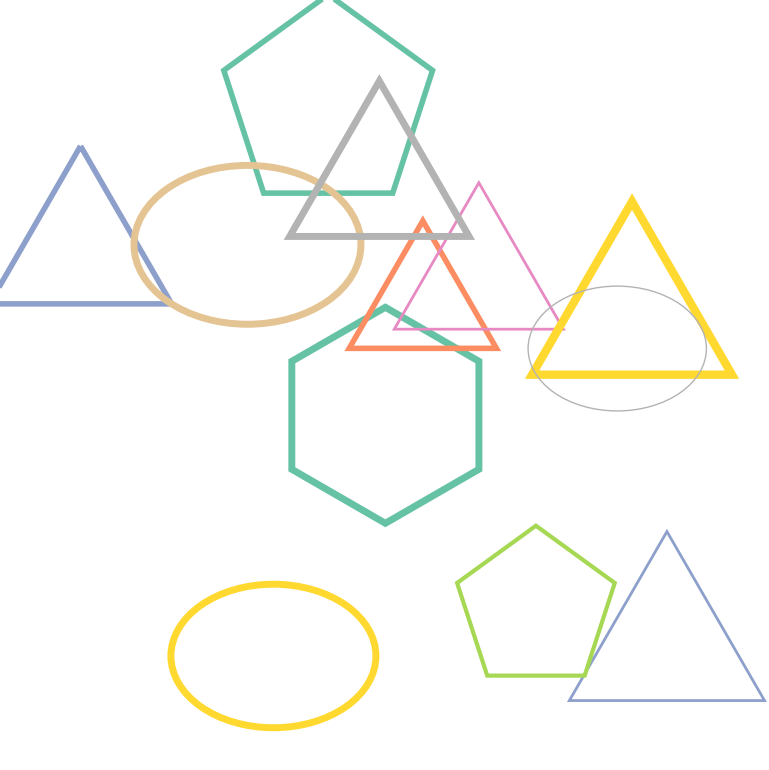[{"shape": "hexagon", "thickness": 2.5, "radius": 0.7, "center": [0.5, 0.461]}, {"shape": "pentagon", "thickness": 2, "radius": 0.71, "center": [0.426, 0.864]}, {"shape": "triangle", "thickness": 2, "radius": 0.55, "center": [0.549, 0.603]}, {"shape": "triangle", "thickness": 1, "radius": 0.73, "center": [0.866, 0.163]}, {"shape": "triangle", "thickness": 2, "radius": 0.68, "center": [0.105, 0.674]}, {"shape": "triangle", "thickness": 1, "radius": 0.63, "center": [0.622, 0.636]}, {"shape": "pentagon", "thickness": 1.5, "radius": 0.54, "center": [0.696, 0.21]}, {"shape": "triangle", "thickness": 3, "radius": 0.75, "center": [0.821, 0.588]}, {"shape": "oval", "thickness": 2.5, "radius": 0.67, "center": [0.355, 0.148]}, {"shape": "oval", "thickness": 2.5, "radius": 0.74, "center": [0.321, 0.682]}, {"shape": "triangle", "thickness": 2.5, "radius": 0.67, "center": [0.493, 0.76]}, {"shape": "oval", "thickness": 0.5, "radius": 0.58, "center": [0.802, 0.547]}]